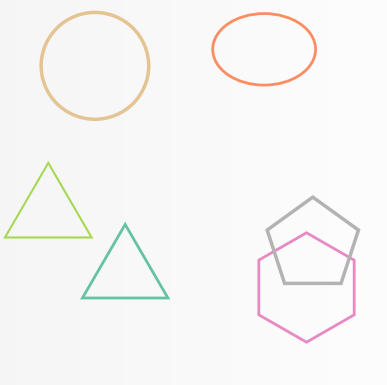[{"shape": "triangle", "thickness": 2, "radius": 0.64, "center": [0.323, 0.29]}, {"shape": "oval", "thickness": 2, "radius": 0.66, "center": [0.682, 0.872]}, {"shape": "hexagon", "thickness": 2, "radius": 0.71, "center": [0.791, 0.253]}, {"shape": "triangle", "thickness": 1.5, "radius": 0.65, "center": [0.125, 0.448]}, {"shape": "circle", "thickness": 2.5, "radius": 0.69, "center": [0.245, 0.829]}, {"shape": "pentagon", "thickness": 2.5, "radius": 0.62, "center": [0.807, 0.364]}]